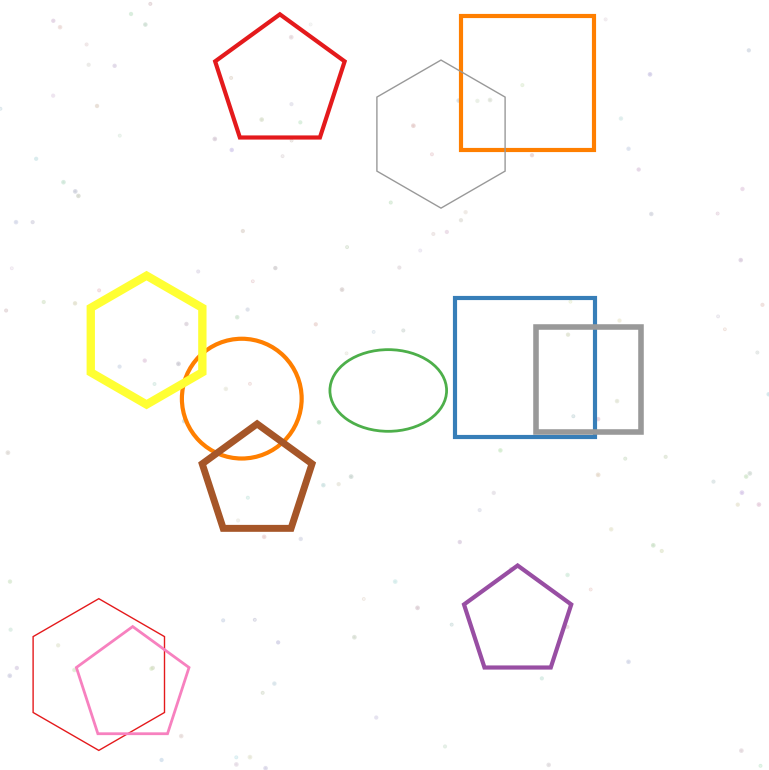[{"shape": "pentagon", "thickness": 1.5, "radius": 0.44, "center": [0.363, 0.893]}, {"shape": "hexagon", "thickness": 0.5, "radius": 0.49, "center": [0.128, 0.124]}, {"shape": "square", "thickness": 1.5, "radius": 0.45, "center": [0.682, 0.523]}, {"shape": "oval", "thickness": 1, "radius": 0.38, "center": [0.504, 0.493]}, {"shape": "pentagon", "thickness": 1.5, "radius": 0.37, "center": [0.672, 0.192]}, {"shape": "square", "thickness": 1.5, "radius": 0.43, "center": [0.685, 0.892]}, {"shape": "circle", "thickness": 1.5, "radius": 0.39, "center": [0.314, 0.482]}, {"shape": "hexagon", "thickness": 3, "radius": 0.42, "center": [0.19, 0.558]}, {"shape": "pentagon", "thickness": 2.5, "radius": 0.37, "center": [0.334, 0.374]}, {"shape": "pentagon", "thickness": 1, "radius": 0.38, "center": [0.172, 0.109]}, {"shape": "square", "thickness": 2, "radius": 0.34, "center": [0.764, 0.508]}, {"shape": "hexagon", "thickness": 0.5, "radius": 0.48, "center": [0.573, 0.826]}]